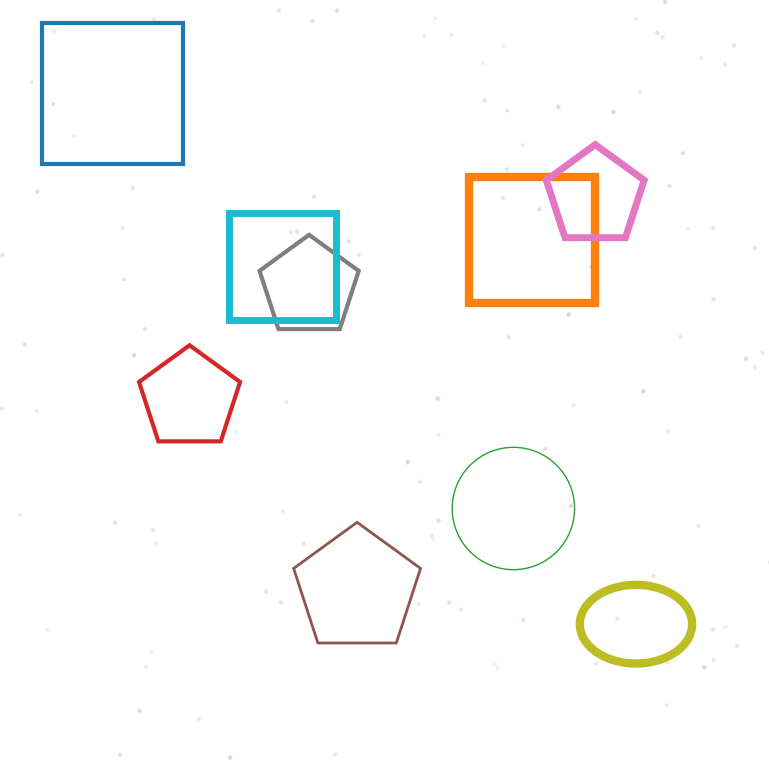[{"shape": "square", "thickness": 1.5, "radius": 0.46, "center": [0.146, 0.878]}, {"shape": "square", "thickness": 3, "radius": 0.41, "center": [0.691, 0.688]}, {"shape": "circle", "thickness": 0.5, "radius": 0.4, "center": [0.667, 0.34]}, {"shape": "pentagon", "thickness": 1.5, "radius": 0.34, "center": [0.246, 0.483]}, {"shape": "pentagon", "thickness": 1, "radius": 0.43, "center": [0.464, 0.235]}, {"shape": "pentagon", "thickness": 2.5, "radius": 0.33, "center": [0.773, 0.745]}, {"shape": "pentagon", "thickness": 1.5, "radius": 0.34, "center": [0.401, 0.627]}, {"shape": "oval", "thickness": 3, "radius": 0.36, "center": [0.826, 0.189]}, {"shape": "square", "thickness": 2.5, "radius": 0.35, "center": [0.367, 0.654]}]